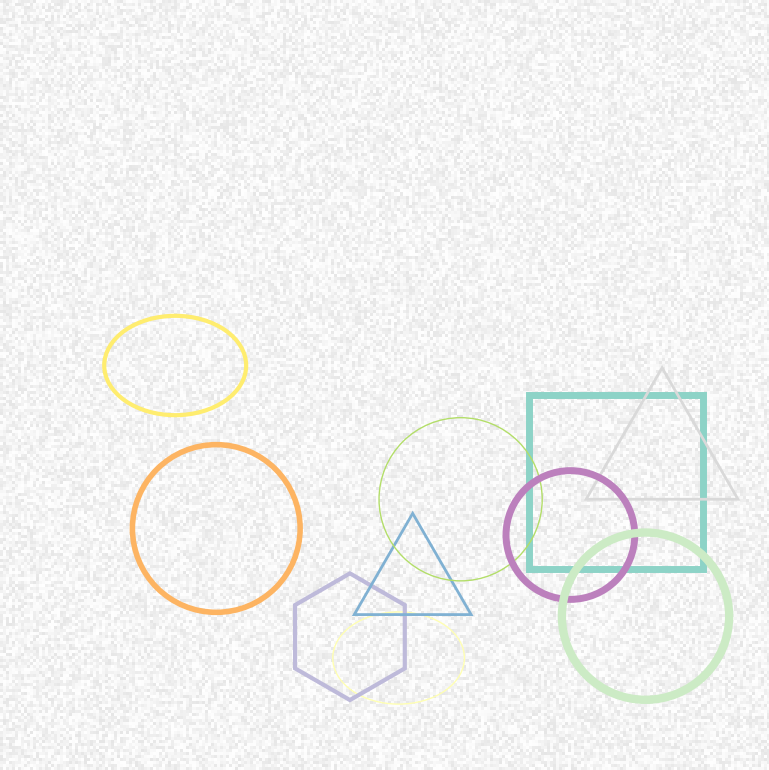[{"shape": "square", "thickness": 2.5, "radius": 0.57, "center": [0.8, 0.375]}, {"shape": "oval", "thickness": 0.5, "radius": 0.43, "center": [0.518, 0.145]}, {"shape": "hexagon", "thickness": 1.5, "radius": 0.41, "center": [0.454, 0.173]}, {"shape": "triangle", "thickness": 1, "radius": 0.44, "center": [0.536, 0.246]}, {"shape": "circle", "thickness": 2, "radius": 0.54, "center": [0.281, 0.314]}, {"shape": "circle", "thickness": 0.5, "radius": 0.53, "center": [0.598, 0.352]}, {"shape": "triangle", "thickness": 1, "radius": 0.57, "center": [0.86, 0.409]}, {"shape": "circle", "thickness": 2.5, "radius": 0.42, "center": [0.741, 0.305]}, {"shape": "circle", "thickness": 3, "radius": 0.54, "center": [0.838, 0.2]}, {"shape": "oval", "thickness": 1.5, "radius": 0.46, "center": [0.228, 0.525]}]